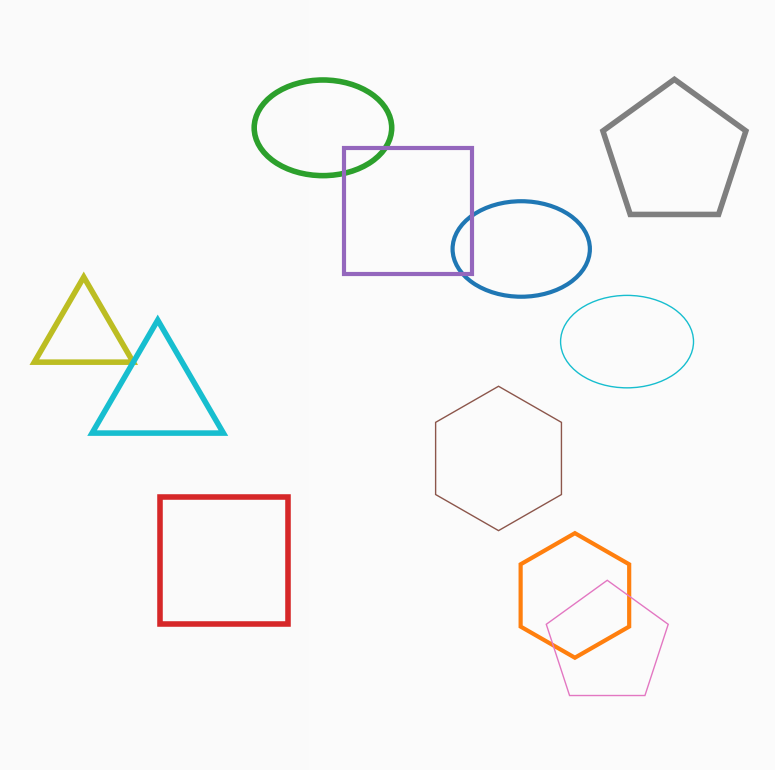[{"shape": "oval", "thickness": 1.5, "radius": 0.44, "center": [0.673, 0.677]}, {"shape": "hexagon", "thickness": 1.5, "radius": 0.4, "center": [0.742, 0.227]}, {"shape": "oval", "thickness": 2, "radius": 0.44, "center": [0.417, 0.834]}, {"shape": "square", "thickness": 2, "radius": 0.41, "center": [0.289, 0.272]}, {"shape": "square", "thickness": 1.5, "radius": 0.41, "center": [0.527, 0.726]}, {"shape": "hexagon", "thickness": 0.5, "radius": 0.47, "center": [0.643, 0.405]}, {"shape": "pentagon", "thickness": 0.5, "radius": 0.41, "center": [0.784, 0.164]}, {"shape": "pentagon", "thickness": 2, "radius": 0.48, "center": [0.87, 0.8]}, {"shape": "triangle", "thickness": 2, "radius": 0.37, "center": [0.108, 0.566]}, {"shape": "triangle", "thickness": 2, "radius": 0.49, "center": [0.204, 0.486]}, {"shape": "oval", "thickness": 0.5, "radius": 0.43, "center": [0.809, 0.556]}]